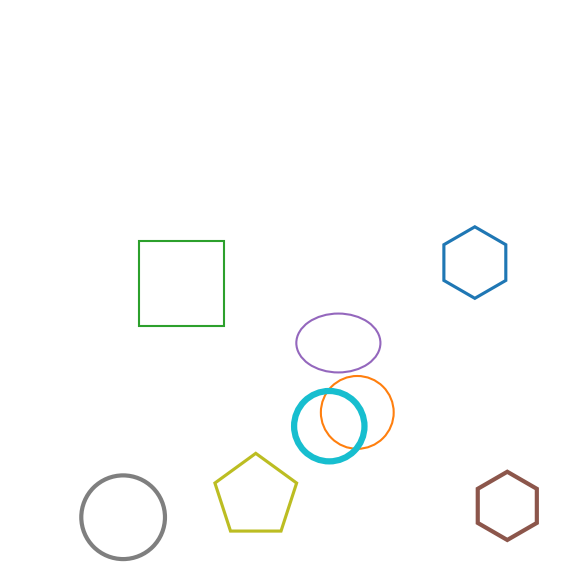[{"shape": "hexagon", "thickness": 1.5, "radius": 0.31, "center": [0.822, 0.544]}, {"shape": "circle", "thickness": 1, "radius": 0.32, "center": [0.619, 0.285]}, {"shape": "square", "thickness": 1, "radius": 0.37, "center": [0.314, 0.508]}, {"shape": "oval", "thickness": 1, "radius": 0.36, "center": [0.586, 0.405]}, {"shape": "hexagon", "thickness": 2, "radius": 0.3, "center": [0.878, 0.123]}, {"shape": "circle", "thickness": 2, "radius": 0.36, "center": [0.213, 0.103]}, {"shape": "pentagon", "thickness": 1.5, "radius": 0.37, "center": [0.443, 0.14]}, {"shape": "circle", "thickness": 3, "radius": 0.3, "center": [0.57, 0.261]}]